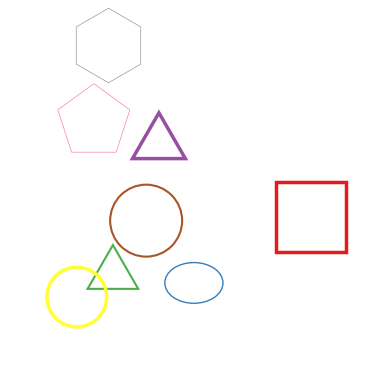[{"shape": "square", "thickness": 2.5, "radius": 0.46, "center": [0.808, 0.436]}, {"shape": "oval", "thickness": 1, "radius": 0.38, "center": [0.504, 0.265]}, {"shape": "triangle", "thickness": 1.5, "radius": 0.38, "center": [0.293, 0.288]}, {"shape": "triangle", "thickness": 2.5, "radius": 0.4, "center": [0.413, 0.628]}, {"shape": "circle", "thickness": 2.5, "radius": 0.39, "center": [0.2, 0.228]}, {"shape": "circle", "thickness": 1.5, "radius": 0.47, "center": [0.38, 0.427]}, {"shape": "pentagon", "thickness": 0.5, "radius": 0.49, "center": [0.244, 0.684]}, {"shape": "hexagon", "thickness": 0.5, "radius": 0.48, "center": [0.282, 0.882]}]